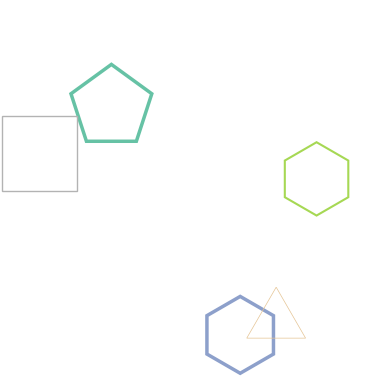[{"shape": "pentagon", "thickness": 2.5, "radius": 0.55, "center": [0.289, 0.722]}, {"shape": "hexagon", "thickness": 2.5, "radius": 0.5, "center": [0.624, 0.13]}, {"shape": "hexagon", "thickness": 1.5, "radius": 0.48, "center": [0.822, 0.535]}, {"shape": "triangle", "thickness": 0.5, "radius": 0.44, "center": [0.717, 0.166]}, {"shape": "square", "thickness": 1, "radius": 0.49, "center": [0.103, 0.601]}]